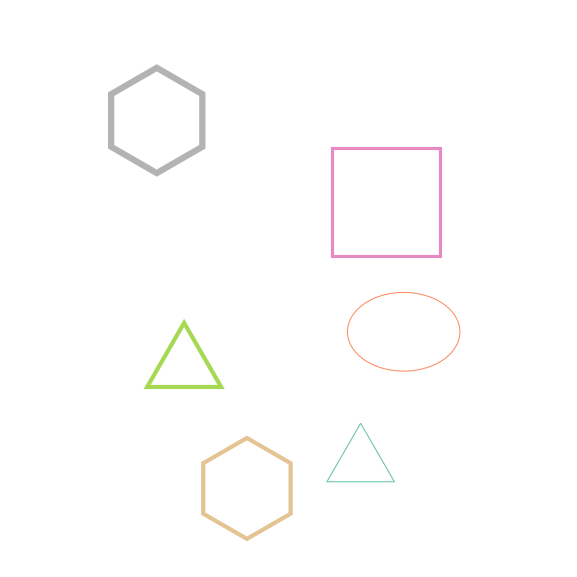[{"shape": "triangle", "thickness": 0.5, "radius": 0.34, "center": [0.625, 0.199]}, {"shape": "oval", "thickness": 0.5, "radius": 0.49, "center": [0.699, 0.425]}, {"shape": "square", "thickness": 1.5, "radius": 0.47, "center": [0.669, 0.65]}, {"shape": "triangle", "thickness": 2, "radius": 0.37, "center": [0.319, 0.366]}, {"shape": "hexagon", "thickness": 2, "radius": 0.44, "center": [0.428, 0.153]}, {"shape": "hexagon", "thickness": 3, "radius": 0.46, "center": [0.271, 0.791]}]